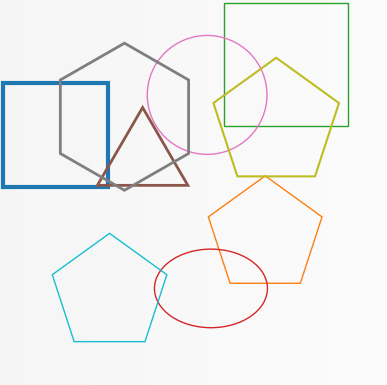[{"shape": "square", "thickness": 3, "radius": 0.68, "center": [0.144, 0.649]}, {"shape": "pentagon", "thickness": 1, "radius": 0.77, "center": [0.684, 0.389]}, {"shape": "square", "thickness": 1, "radius": 0.8, "center": [0.738, 0.832]}, {"shape": "oval", "thickness": 1, "radius": 0.73, "center": [0.544, 0.251]}, {"shape": "triangle", "thickness": 2, "radius": 0.67, "center": [0.368, 0.586]}, {"shape": "circle", "thickness": 1, "radius": 0.77, "center": [0.535, 0.753]}, {"shape": "hexagon", "thickness": 2, "radius": 0.96, "center": [0.321, 0.697]}, {"shape": "pentagon", "thickness": 1.5, "radius": 0.85, "center": [0.713, 0.68]}, {"shape": "pentagon", "thickness": 1, "radius": 0.78, "center": [0.283, 0.238]}]